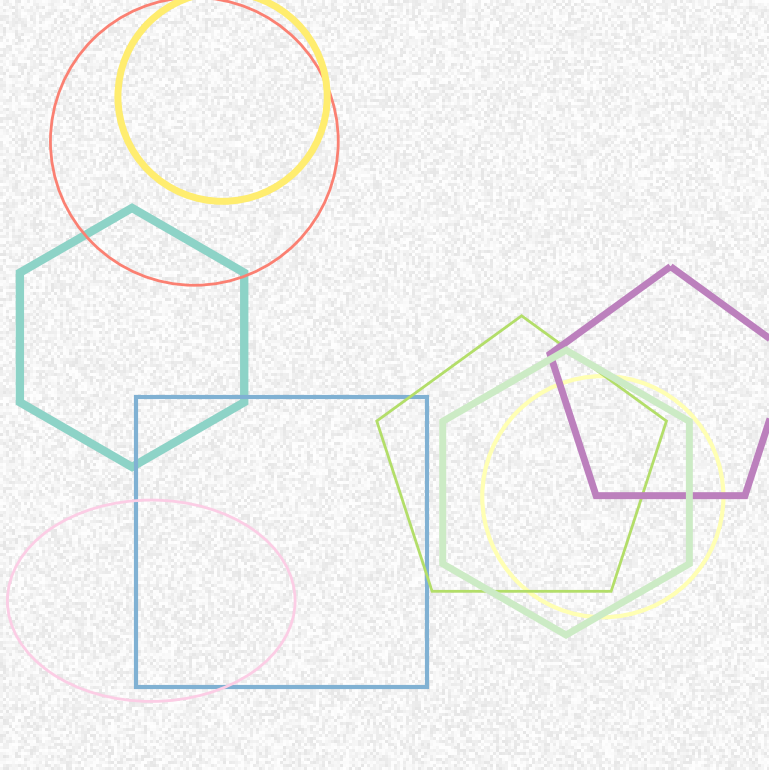[{"shape": "hexagon", "thickness": 3, "radius": 0.84, "center": [0.171, 0.562]}, {"shape": "circle", "thickness": 1.5, "radius": 0.78, "center": [0.783, 0.355]}, {"shape": "circle", "thickness": 1, "radius": 0.93, "center": [0.252, 0.816]}, {"shape": "square", "thickness": 1.5, "radius": 0.94, "center": [0.365, 0.296]}, {"shape": "pentagon", "thickness": 1, "radius": 0.99, "center": [0.677, 0.392]}, {"shape": "oval", "thickness": 1, "radius": 0.93, "center": [0.196, 0.22]}, {"shape": "pentagon", "thickness": 2.5, "radius": 0.82, "center": [0.871, 0.489]}, {"shape": "hexagon", "thickness": 2.5, "radius": 0.92, "center": [0.735, 0.36]}, {"shape": "circle", "thickness": 2.5, "radius": 0.68, "center": [0.289, 0.874]}]